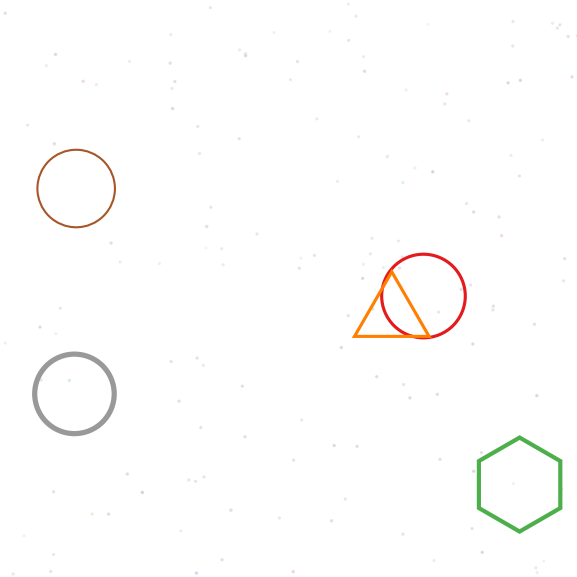[{"shape": "circle", "thickness": 1.5, "radius": 0.36, "center": [0.733, 0.487]}, {"shape": "hexagon", "thickness": 2, "radius": 0.41, "center": [0.9, 0.16]}, {"shape": "triangle", "thickness": 1.5, "radius": 0.37, "center": [0.678, 0.454]}, {"shape": "circle", "thickness": 1, "radius": 0.34, "center": [0.132, 0.673]}, {"shape": "circle", "thickness": 2.5, "radius": 0.34, "center": [0.129, 0.317]}]